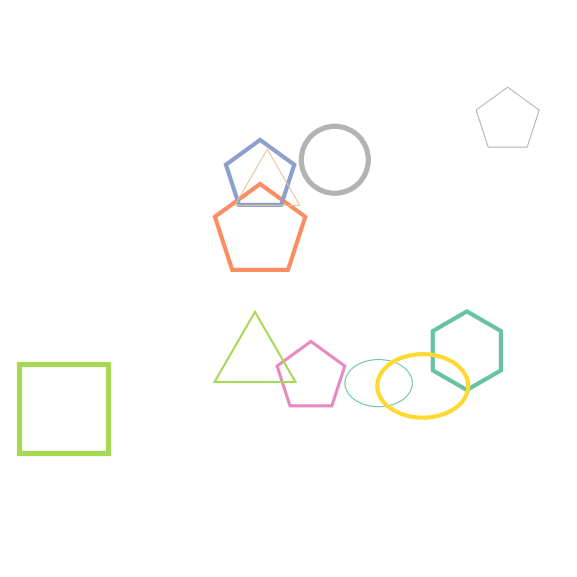[{"shape": "hexagon", "thickness": 2, "radius": 0.34, "center": [0.808, 0.392]}, {"shape": "oval", "thickness": 0.5, "radius": 0.29, "center": [0.656, 0.336]}, {"shape": "pentagon", "thickness": 2, "radius": 0.41, "center": [0.45, 0.598]}, {"shape": "pentagon", "thickness": 2, "radius": 0.31, "center": [0.45, 0.695]}, {"shape": "pentagon", "thickness": 1.5, "radius": 0.31, "center": [0.538, 0.346]}, {"shape": "triangle", "thickness": 1, "radius": 0.4, "center": [0.442, 0.378]}, {"shape": "square", "thickness": 2.5, "radius": 0.39, "center": [0.109, 0.292]}, {"shape": "oval", "thickness": 2, "radius": 0.39, "center": [0.732, 0.331]}, {"shape": "triangle", "thickness": 0.5, "radius": 0.32, "center": [0.463, 0.676]}, {"shape": "pentagon", "thickness": 0.5, "radius": 0.29, "center": [0.879, 0.791]}, {"shape": "circle", "thickness": 2.5, "radius": 0.29, "center": [0.58, 0.722]}]